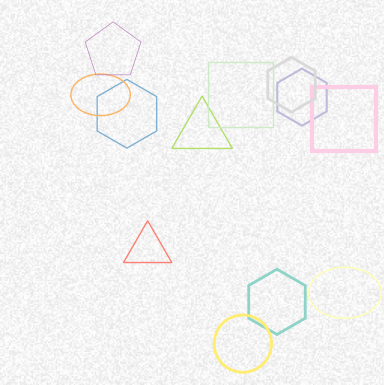[{"shape": "hexagon", "thickness": 2, "radius": 0.42, "center": [0.719, 0.216]}, {"shape": "oval", "thickness": 1, "radius": 0.47, "center": [0.896, 0.24]}, {"shape": "hexagon", "thickness": 1.5, "radius": 0.37, "center": [0.784, 0.748]}, {"shape": "triangle", "thickness": 1, "radius": 0.36, "center": [0.384, 0.354]}, {"shape": "hexagon", "thickness": 1, "radius": 0.45, "center": [0.33, 0.705]}, {"shape": "oval", "thickness": 1, "radius": 0.39, "center": [0.261, 0.754]}, {"shape": "triangle", "thickness": 1, "radius": 0.45, "center": [0.525, 0.66]}, {"shape": "square", "thickness": 3, "radius": 0.41, "center": [0.894, 0.692]}, {"shape": "hexagon", "thickness": 2, "radius": 0.36, "center": [0.757, 0.78]}, {"shape": "pentagon", "thickness": 0.5, "radius": 0.38, "center": [0.294, 0.867]}, {"shape": "square", "thickness": 1, "radius": 0.42, "center": [0.624, 0.755]}, {"shape": "circle", "thickness": 2, "radius": 0.37, "center": [0.631, 0.107]}]